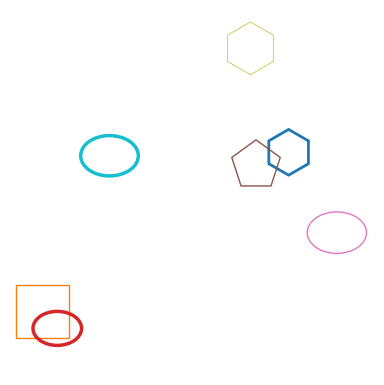[{"shape": "hexagon", "thickness": 2, "radius": 0.3, "center": [0.75, 0.604]}, {"shape": "square", "thickness": 1, "radius": 0.34, "center": [0.109, 0.192]}, {"shape": "oval", "thickness": 2.5, "radius": 0.32, "center": [0.149, 0.147]}, {"shape": "pentagon", "thickness": 1, "radius": 0.33, "center": [0.665, 0.571]}, {"shape": "oval", "thickness": 1, "radius": 0.38, "center": [0.875, 0.396]}, {"shape": "hexagon", "thickness": 0.5, "radius": 0.34, "center": [0.65, 0.874]}, {"shape": "oval", "thickness": 2.5, "radius": 0.37, "center": [0.284, 0.595]}]